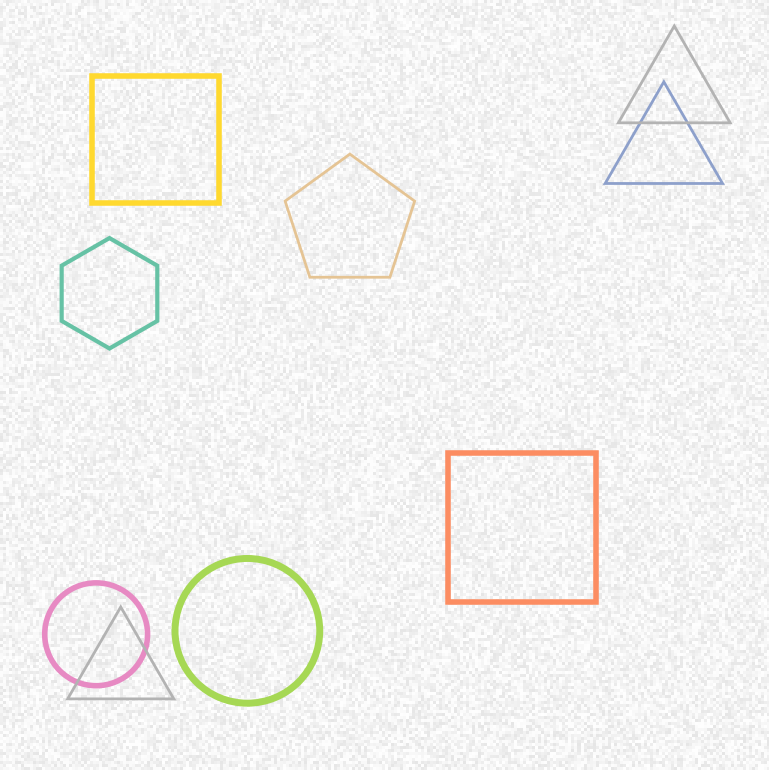[{"shape": "hexagon", "thickness": 1.5, "radius": 0.36, "center": [0.142, 0.619]}, {"shape": "square", "thickness": 2, "radius": 0.48, "center": [0.678, 0.315]}, {"shape": "triangle", "thickness": 1, "radius": 0.44, "center": [0.862, 0.806]}, {"shape": "circle", "thickness": 2, "radius": 0.33, "center": [0.125, 0.176]}, {"shape": "circle", "thickness": 2.5, "radius": 0.47, "center": [0.321, 0.181]}, {"shape": "square", "thickness": 2, "radius": 0.41, "center": [0.202, 0.819]}, {"shape": "pentagon", "thickness": 1, "radius": 0.44, "center": [0.454, 0.711]}, {"shape": "triangle", "thickness": 1, "radius": 0.42, "center": [0.876, 0.882]}, {"shape": "triangle", "thickness": 1, "radius": 0.4, "center": [0.157, 0.132]}]